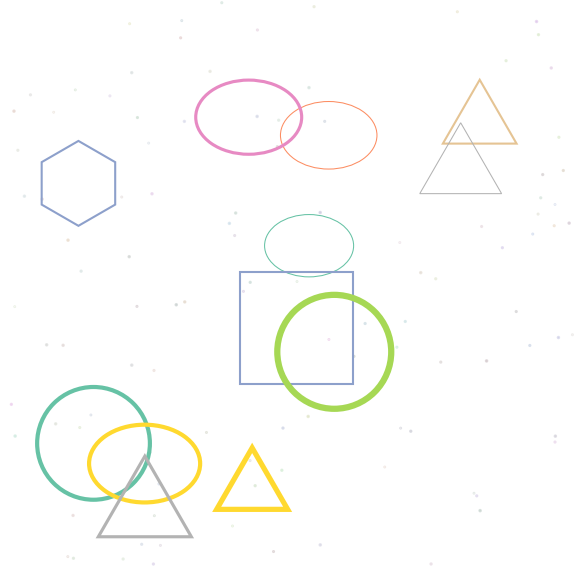[{"shape": "circle", "thickness": 2, "radius": 0.49, "center": [0.162, 0.231]}, {"shape": "oval", "thickness": 0.5, "radius": 0.39, "center": [0.535, 0.574]}, {"shape": "oval", "thickness": 0.5, "radius": 0.42, "center": [0.569, 0.765]}, {"shape": "square", "thickness": 1, "radius": 0.49, "center": [0.513, 0.431]}, {"shape": "hexagon", "thickness": 1, "radius": 0.37, "center": [0.136, 0.682]}, {"shape": "oval", "thickness": 1.5, "radius": 0.46, "center": [0.431, 0.796]}, {"shape": "circle", "thickness": 3, "radius": 0.49, "center": [0.579, 0.39]}, {"shape": "triangle", "thickness": 2.5, "radius": 0.35, "center": [0.437, 0.153]}, {"shape": "oval", "thickness": 2, "radius": 0.48, "center": [0.25, 0.196]}, {"shape": "triangle", "thickness": 1, "radius": 0.37, "center": [0.831, 0.787]}, {"shape": "triangle", "thickness": 1.5, "radius": 0.47, "center": [0.251, 0.116]}, {"shape": "triangle", "thickness": 0.5, "radius": 0.41, "center": [0.798, 0.705]}]